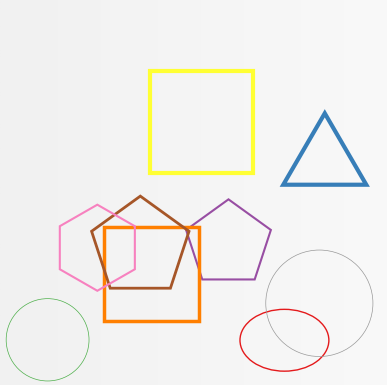[{"shape": "oval", "thickness": 1, "radius": 0.57, "center": [0.734, 0.116]}, {"shape": "triangle", "thickness": 3, "radius": 0.62, "center": [0.838, 0.582]}, {"shape": "circle", "thickness": 0.5, "radius": 0.53, "center": [0.123, 0.117]}, {"shape": "pentagon", "thickness": 1.5, "radius": 0.58, "center": [0.59, 0.367]}, {"shape": "square", "thickness": 2.5, "radius": 0.61, "center": [0.391, 0.288]}, {"shape": "square", "thickness": 3, "radius": 0.66, "center": [0.521, 0.683]}, {"shape": "pentagon", "thickness": 2, "radius": 0.66, "center": [0.362, 0.358]}, {"shape": "hexagon", "thickness": 1.5, "radius": 0.56, "center": [0.251, 0.357]}, {"shape": "circle", "thickness": 0.5, "radius": 0.69, "center": [0.824, 0.212]}]